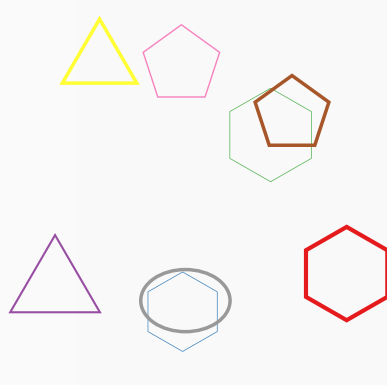[{"shape": "hexagon", "thickness": 3, "radius": 0.61, "center": [0.895, 0.289]}, {"shape": "hexagon", "thickness": 0.5, "radius": 0.52, "center": [0.471, 0.19]}, {"shape": "hexagon", "thickness": 0.5, "radius": 0.61, "center": [0.698, 0.649]}, {"shape": "triangle", "thickness": 1.5, "radius": 0.67, "center": [0.142, 0.256]}, {"shape": "triangle", "thickness": 2.5, "radius": 0.55, "center": [0.257, 0.84]}, {"shape": "pentagon", "thickness": 2.5, "radius": 0.5, "center": [0.754, 0.704]}, {"shape": "pentagon", "thickness": 1, "radius": 0.52, "center": [0.468, 0.832]}, {"shape": "oval", "thickness": 2.5, "radius": 0.58, "center": [0.478, 0.219]}]